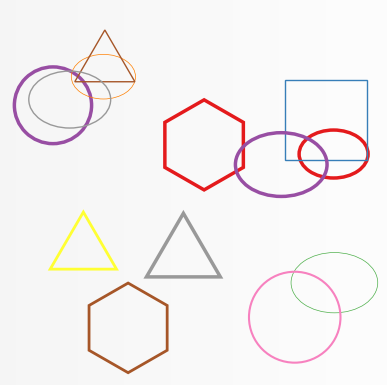[{"shape": "oval", "thickness": 2.5, "radius": 0.44, "center": [0.861, 0.6]}, {"shape": "hexagon", "thickness": 2.5, "radius": 0.58, "center": [0.527, 0.624]}, {"shape": "square", "thickness": 1, "radius": 0.52, "center": [0.841, 0.688]}, {"shape": "oval", "thickness": 0.5, "radius": 0.56, "center": [0.863, 0.266]}, {"shape": "oval", "thickness": 2.5, "radius": 0.59, "center": [0.726, 0.573]}, {"shape": "circle", "thickness": 2.5, "radius": 0.5, "center": [0.137, 0.727]}, {"shape": "oval", "thickness": 0.5, "radius": 0.41, "center": [0.267, 0.801]}, {"shape": "triangle", "thickness": 2, "radius": 0.49, "center": [0.215, 0.35]}, {"shape": "triangle", "thickness": 1, "radius": 0.45, "center": [0.271, 0.832]}, {"shape": "hexagon", "thickness": 2, "radius": 0.58, "center": [0.331, 0.148]}, {"shape": "circle", "thickness": 1.5, "radius": 0.59, "center": [0.761, 0.176]}, {"shape": "oval", "thickness": 1, "radius": 0.53, "center": [0.18, 0.741]}, {"shape": "triangle", "thickness": 2.5, "radius": 0.55, "center": [0.473, 0.336]}]